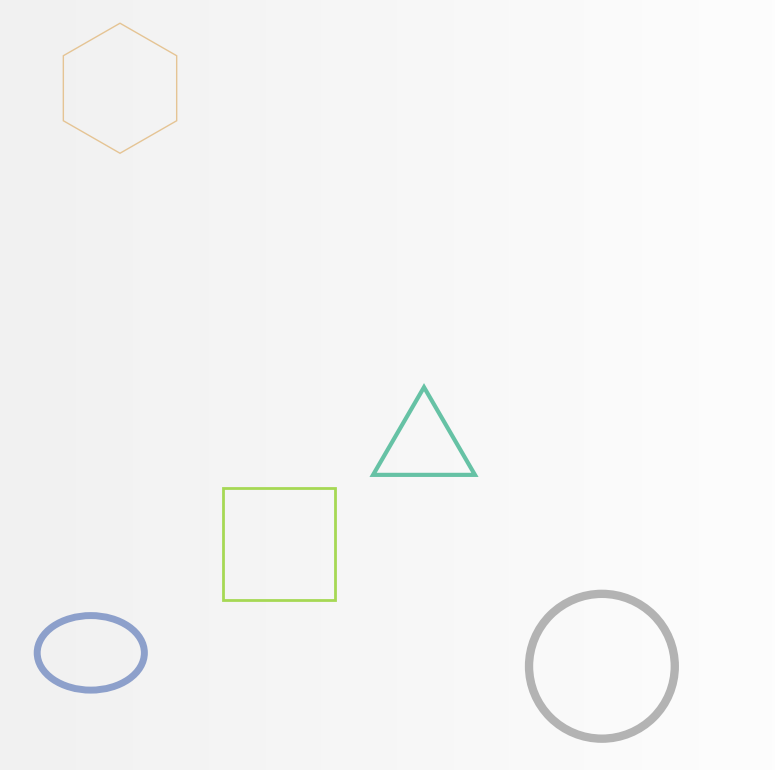[{"shape": "triangle", "thickness": 1.5, "radius": 0.38, "center": [0.547, 0.421]}, {"shape": "oval", "thickness": 2.5, "radius": 0.35, "center": [0.117, 0.152]}, {"shape": "square", "thickness": 1, "radius": 0.36, "center": [0.36, 0.294]}, {"shape": "hexagon", "thickness": 0.5, "radius": 0.42, "center": [0.155, 0.885]}, {"shape": "circle", "thickness": 3, "radius": 0.47, "center": [0.777, 0.135]}]